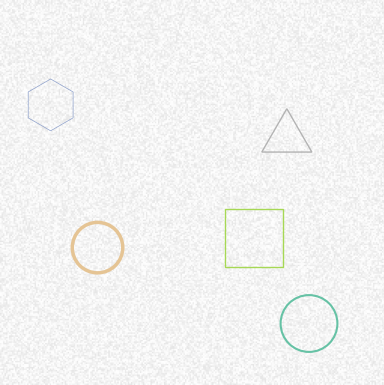[{"shape": "circle", "thickness": 1.5, "radius": 0.37, "center": [0.803, 0.16]}, {"shape": "hexagon", "thickness": 0.5, "radius": 0.34, "center": [0.132, 0.728]}, {"shape": "square", "thickness": 1, "radius": 0.38, "center": [0.66, 0.382]}, {"shape": "circle", "thickness": 2.5, "radius": 0.33, "center": [0.253, 0.357]}, {"shape": "triangle", "thickness": 1, "radius": 0.38, "center": [0.745, 0.643]}]